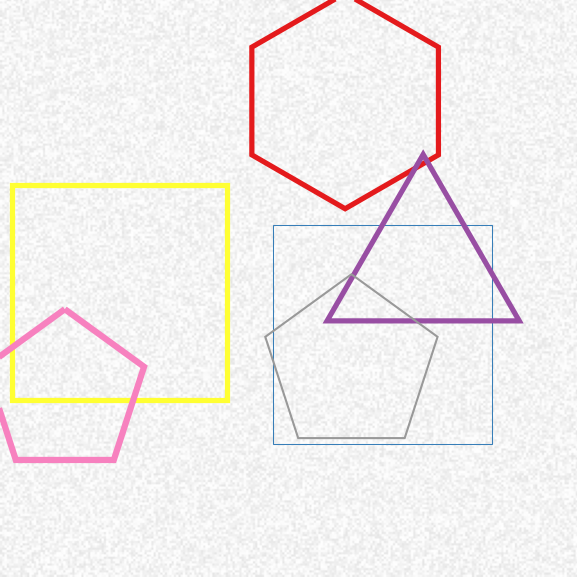[{"shape": "hexagon", "thickness": 2.5, "radius": 0.93, "center": [0.598, 0.824]}, {"shape": "square", "thickness": 0.5, "radius": 0.95, "center": [0.662, 0.419]}, {"shape": "triangle", "thickness": 2.5, "radius": 0.96, "center": [0.733, 0.54]}, {"shape": "square", "thickness": 2.5, "radius": 0.93, "center": [0.207, 0.492]}, {"shape": "pentagon", "thickness": 3, "radius": 0.72, "center": [0.112, 0.319]}, {"shape": "pentagon", "thickness": 1, "radius": 0.78, "center": [0.609, 0.367]}]